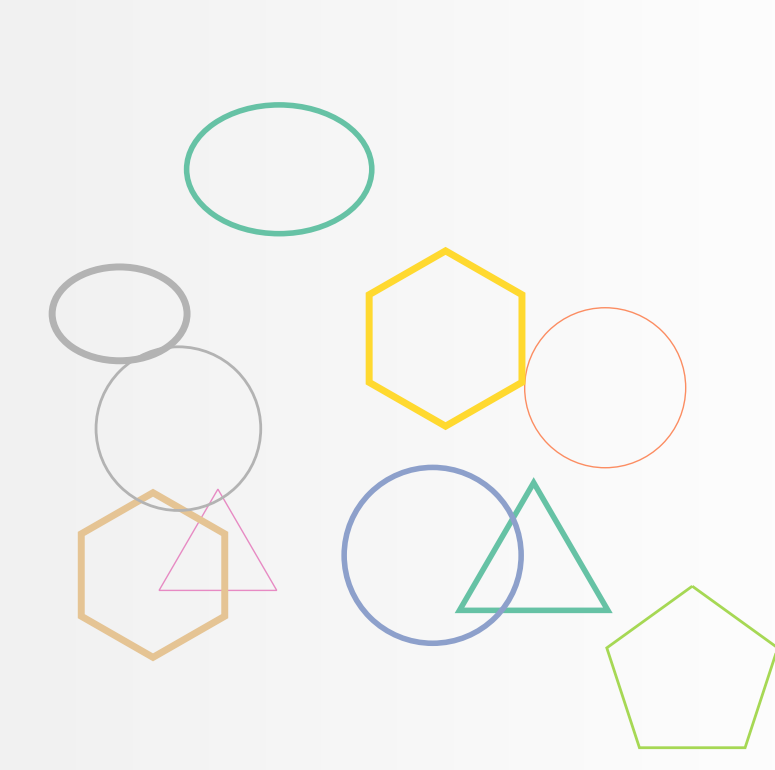[{"shape": "triangle", "thickness": 2, "radius": 0.55, "center": [0.689, 0.263]}, {"shape": "oval", "thickness": 2, "radius": 0.6, "center": [0.36, 0.78]}, {"shape": "circle", "thickness": 0.5, "radius": 0.52, "center": [0.781, 0.496]}, {"shape": "circle", "thickness": 2, "radius": 0.57, "center": [0.558, 0.279]}, {"shape": "triangle", "thickness": 0.5, "radius": 0.44, "center": [0.281, 0.277]}, {"shape": "pentagon", "thickness": 1, "radius": 0.58, "center": [0.893, 0.123]}, {"shape": "hexagon", "thickness": 2.5, "radius": 0.57, "center": [0.575, 0.56]}, {"shape": "hexagon", "thickness": 2.5, "radius": 0.53, "center": [0.197, 0.253]}, {"shape": "oval", "thickness": 2.5, "radius": 0.44, "center": [0.154, 0.592]}, {"shape": "circle", "thickness": 1, "radius": 0.53, "center": [0.23, 0.443]}]